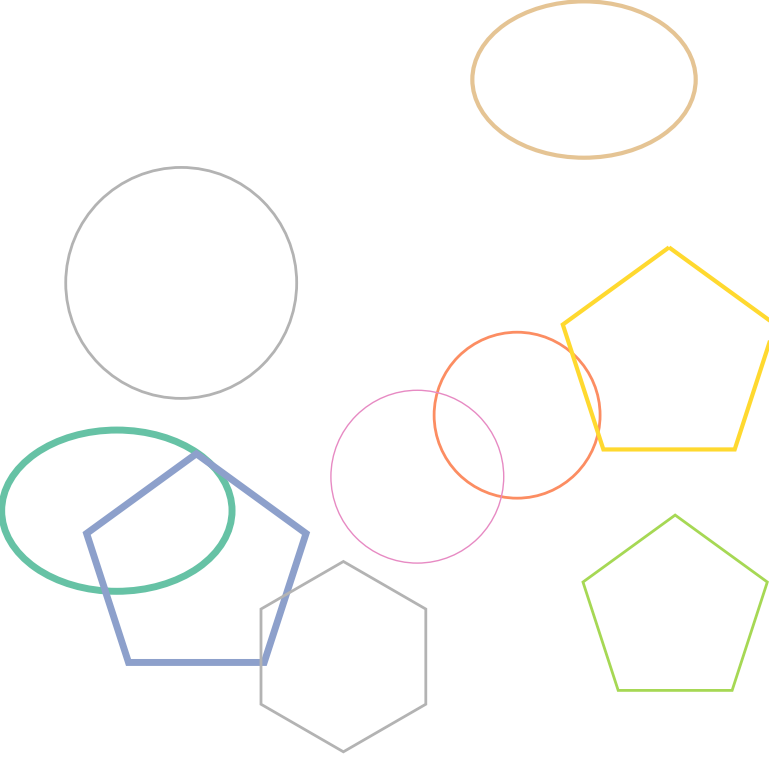[{"shape": "oval", "thickness": 2.5, "radius": 0.75, "center": [0.152, 0.337]}, {"shape": "circle", "thickness": 1, "radius": 0.54, "center": [0.672, 0.461]}, {"shape": "pentagon", "thickness": 2.5, "radius": 0.75, "center": [0.255, 0.261]}, {"shape": "circle", "thickness": 0.5, "radius": 0.56, "center": [0.542, 0.381]}, {"shape": "pentagon", "thickness": 1, "radius": 0.63, "center": [0.877, 0.205]}, {"shape": "pentagon", "thickness": 1.5, "radius": 0.73, "center": [0.869, 0.534]}, {"shape": "oval", "thickness": 1.5, "radius": 0.73, "center": [0.758, 0.897]}, {"shape": "circle", "thickness": 1, "radius": 0.75, "center": [0.235, 0.633]}, {"shape": "hexagon", "thickness": 1, "radius": 0.62, "center": [0.446, 0.147]}]